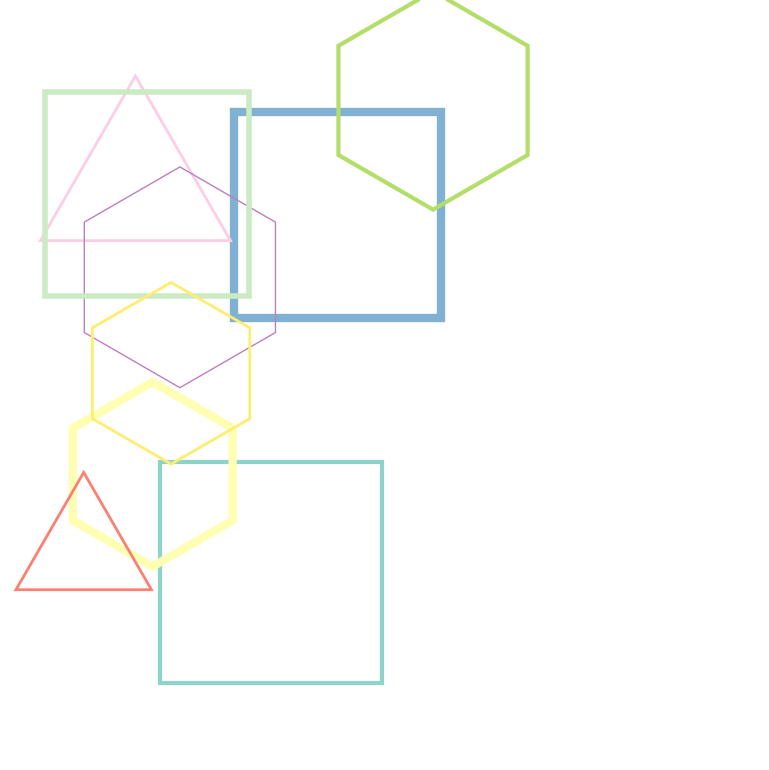[{"shape": "square", "thickness": 1.5, "radius": 0.72, "center": [0.352, 0.256]}, {"shape": "hexagon", "thickness": 3, "radius": 0.6, "center": [0.198, 0.384]}, {"shape": "triangle", "thickness": 1, "radius": 0.51, "center": [0.109, 0.285]}, {"shape": "square", "thickness": 3, "radius": 0.67, "center": [0.438, 0.721]}, {"shape": "hexagon", "thickness": 1.5, "radius": 0.71, "center": [0.562, 0.87]}, {"shape": "triangle", "thickness": 1, "radius": 0.71, "center": [0.176, 0.759]}, {"shape": "hexagon", "thickness": 0.5, "radius": 0.72, "center": [0.234, 0.64]}, {"shape": "square", "thickness": 2, "radius": 0.66, "center": [0.191, 0.748]}, {"shape": "hexagon", "thickness": 1, "radius": 0.59, "center": [0.222, 0.515]}]